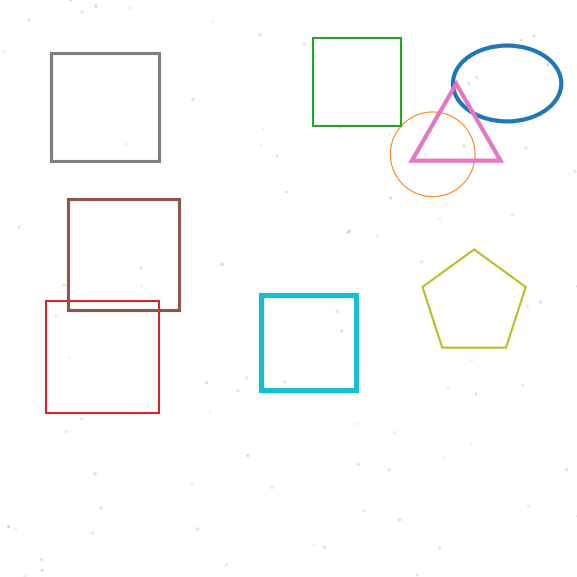[{"shape": "oval", "thickness": 2, "radius": 0.47, "center": [0.878, 0.855]}, {"shape": "circle", "thickness": 0.5, "radius": 0.37, "center": [0.749, 0.732]}, {"shape": "square", "thickness": 1, "radius": 0.38, "center": [0.618, 0.856]}, {"shape": "square", "thickness": 1, "radius": 0.49, "center": [0.177, 0.381]}, {"shape": "square", "thickness": 1.5, "radius": 0.48, "center": [0.214, 0.558]}, {"shape": "triangle", "thickness": 2, "radius": 0.44, "center": [0.79, 0.765]}, {"shape": "square", "thickness": 1.5, "radius": 0.47, "center": [0.182, 0.814]}, {"shape": "pentagon", "thickness": 1, "radius": 0.47, "center": [0.821, 0.473]}, {"shape": "square", "thickness": 2.5, "radius": 0.41, "center": [0.534, 0.406]}]